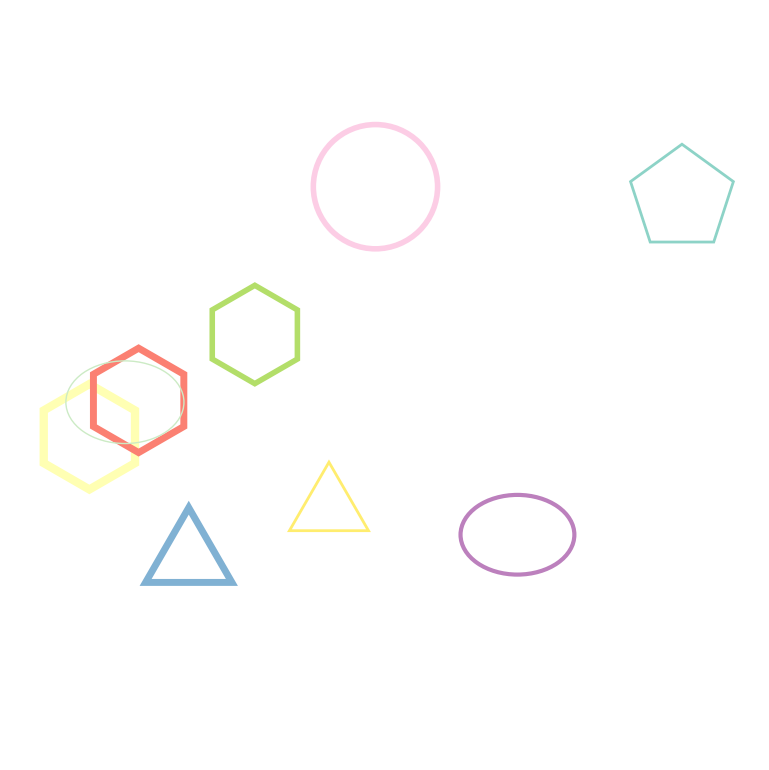[{"shape": "pentagon", "thickness": 1, "radius": 0.35, "center": [0.886, 0.742]}, {"shape": "hexagon", "thickness": 3, "radius": 0.34, "center": [0.116, 0.433]}, {"shape": "hexagon", "thickness": 2.5, "radius": 0.34, "center": [0.18, 0.48]}, {"shape": "triangle", "thickness": 2.5, "radius": 0.32, "center": [0.245, 0.276]}, {"shape": "hexagon", "thickness": 2, "radius": 0.32, "center": [0.331, 0.566]}, {"shape": "circle", "thickness": 2, "radius": 0.4, "center": [0.488, 0.758]}, {"shape": "oval", "thickness": 1.5, "radius": 0.37, "center": [0.672, 0.306]}, {"shape": "oval", "thickness": 0.5, "radius": 0.38, "center": [0.162, 0.478]}, {"shape": "triangle", "thickness": 1, "radius": 0.3, "center": [0.427, 0.34]}]